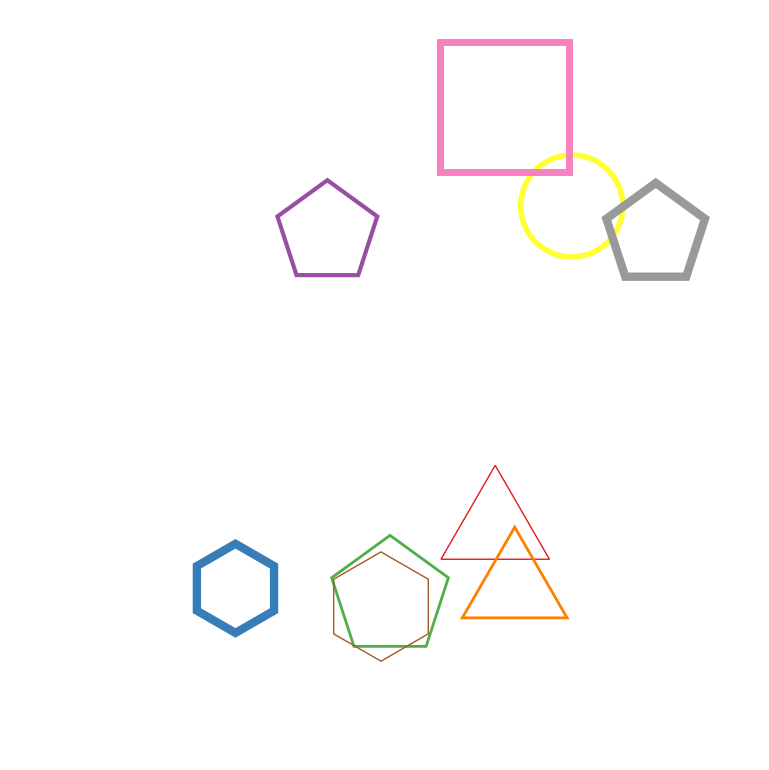[{"shape": "triangle", "thickness": 0.5, "radius": 0.41, "center": [0.643, 0.314]}, {"shape": "hexagon", "thickness": 3, "radius": 0.29, "center": [0.306, 0.236]}, {"shape": "pentagon", "thickness": 1, "radius": 0.4, "center": [0.507, 0.225]}, {"shape": "pentagon", "thickness": 1.5, "radius": 0.34, "center": [0.425, 0.698]}, {"shape": "triangle", "thickness": 1, "radius": 0.39, "center": [0.668, 0.237]}, {"shape": "circle", "thickness": 2, "radius": 0.33, "center": [0.743, 0.732]}, {"shape": "hexagon", "thickness": 0.5, "radius": 0.35, "center": [0.495, 0.212]}, {"shape": "square", "thickness": 2.5, "radius": 0.42, "center": [0.655, 0.861]}, {"shape": "pentagon", "thickness": 3, "radius": 0.34, "center": [0.852, 0.695]}]